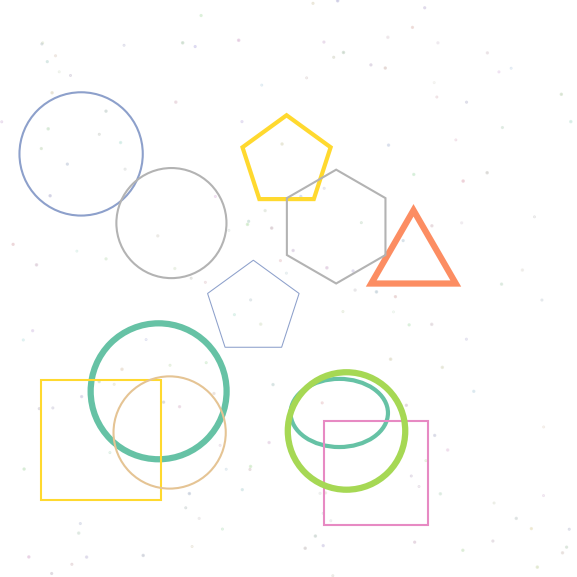[{"shape": "oval", "thickness": 2, "radius": 0.42, "center": [0.587, 0.284]}, {"shape": "circle", "thickness": 3, "radius": 0.59, "center": [0.275, 0.322]}, {"shape": "triangle", "thickness": 3, "radius": 0.42, "center": [0.716, 0.55]}, {"shape": "pentagon", "thickness": 0.5, "radius": 0.42, "center": [0.439, 0.465]}, {"shape": "circle", "thickness": 1, "radius": 0.53, "center": [0.14, 0.733]}, {"shape": "square", "thickness": 1, "radius": 0.45, "center": [0.651, 0.18]}, {"shape": "circle", "thickness": 3, "radius": 0.51, "center": [0.6, 0.253]}, {"shape": "square", "thickness": 1, "radius": 0.52, "center": [0.175, 0.237]}, {"shape": "pentagon", "thickness": 2, "radius": 0.4, "center": [0.496, 0.719]}, {"shape": "circle", "thickness": 1, "radius": 0.49, "center": [0.294, 0.25]}, {"shape": "circle", "thickness": 1, "radius": 0.48, "center": [0.297, 0.613]}, {"shape": "hexagon", "thickness": 1, "radius": 0.49, "center": [0.582, 0.607]}]